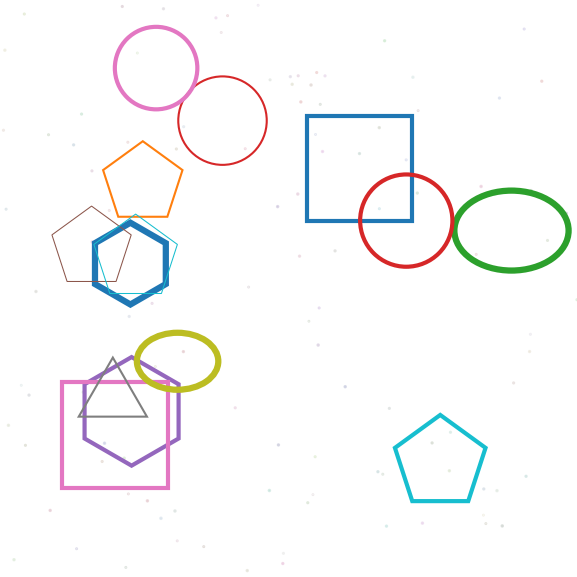[{"shape": "hexagon", "thickness": 3, "radius": 0.35, "center": [0.226, 0.543]}, {"shape": "square", "thickness": 2, "radius": 0.45, "center": [0.623, 0.707]}, {"shape": "pentagon", "thickness": 1, "radius": 0.36, "center": [0.247, 0.682]}, {"shape": "oval", "thickness": 3, "radius": 0.49, "center": [0.886, 0.6]}, {"shape": "circle", "thickness": 2, "radius": 0.4, "center": [0.704, 0.617]}, {"shape": "circle", "thickness": 1, "radius": 0.38, "center": [0.385, 0.79]}, {"shape": "hexagon", "thickness": 2, "radius": 0.47, "center": [0.228, 0.287]}, {"shape": "pentagon", "thickness": 0.5, "radius": 0.36, "center": [0.159, 0.57]}, {"shape": "circle", "thickness": 2, "radius": 0.36, "center": [0.27, 0.881]}, {"shape": "square", "thickness": 2, "radius": 0.46, "center": [0.199, 0.246]}, {"shape": "triangle", "thickness": 1, "radius": 0.34, "center": [0.195, 0.312]}, {"shape": "oval", "thickness": 3, "radius": 0.35, "center": [0.308, 0.374]}, {"shape": "pentagon", "thickness": 2, "radius": 0.41, "center": [0.762, 0.198]}, {"shape": "pentagon", "thickness": 0.5, "radius": 0.38, "center": [0.235, 0.552]}]